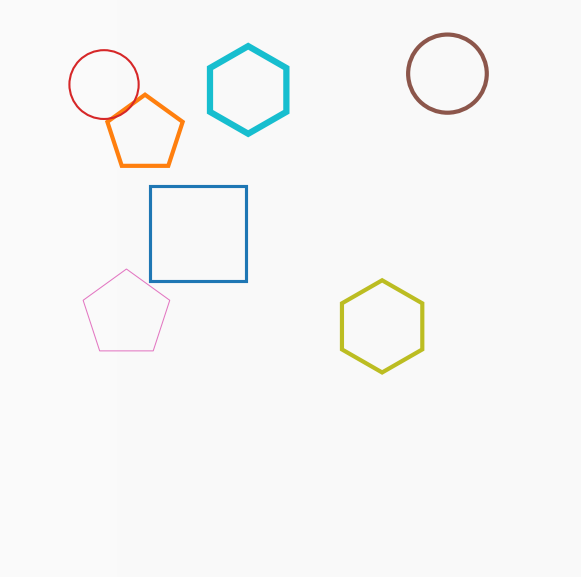[{"shape": "square", "thickness": 1.5, "radius": 0.41, "center": [0.341, 0.594]}, {"shape": "pentagon", "thickness": 2, "radius": 0.34, "center": [0.249, 0.767]}, {"shape": "circle", "thickness": 1, "radius": 0.3, "center": [0.179, 0.853]}, {"shape": "circle", "thickness": 2, "radius": 0.34, "center": [0.77, 0.872]}, {"shape": "pentagon", "thickness": 0.5, "radius": 0.39, "center": [0.218, 0.455]}, {"shape": "hexagon", "thickness": 2, "radius": 0.4, "center": [0.657, 0.434]}, {"shape": "hexagon", "thickness": 3, "radius": 0.38, "center": [0.427, 0.843]}]